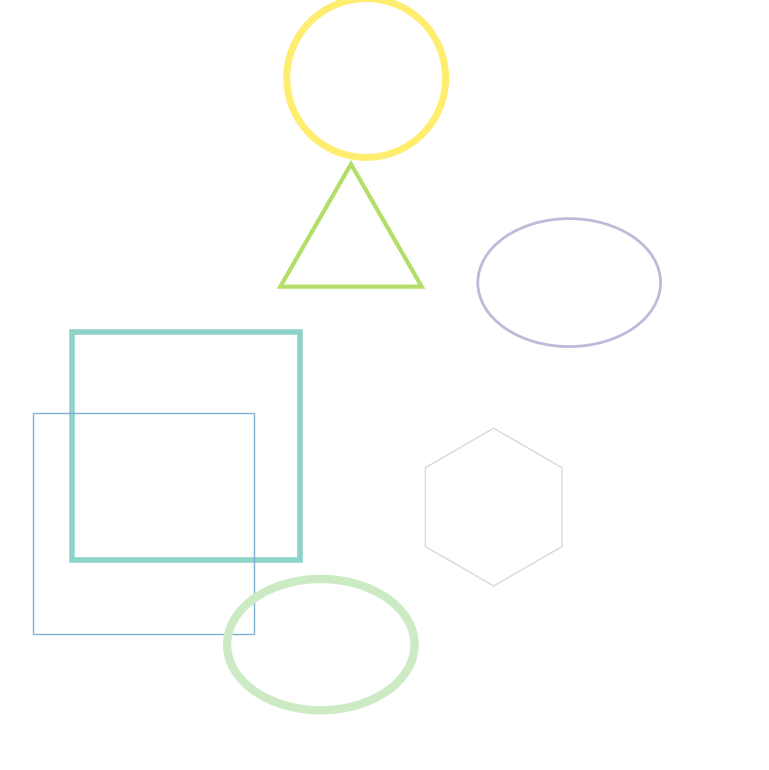[{"shape": "square", "thickness": 2, "radius": 0.74, "center": [0.242, 0.421]}, {"shape": "oval", "thickness": 1, "radius": 0.59, "center": [0.739, 0.633]}, {"shape": "square", "thickness": 0.5, "radius": 0.72, "center": [0.187, 0.32]}, {"shape": "triangle", "thickness": 1.5, "radius": 0.53, "center": [0.456, 0.681]}, {"shape": "hexagon", "thickness": 0.5, "radius": 0.51, "center": [0.641, 0.341]}, {"shape": "oval", "thickness": 3, "radius": 0.61, "center": [0.417, 0.163]}, {"shape": "circle", "thickness": 2.5, "radius": 0.52, "center": [0.476, 0.899]}]